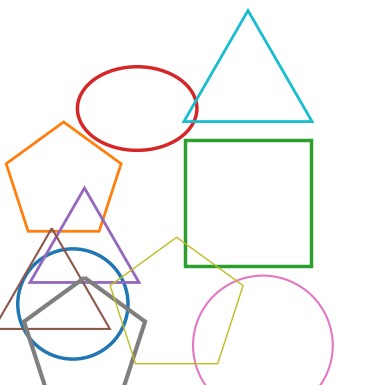[{"shape": "circle", "thickness": 2.5, "radius": 0.72, "center": [0.189, 0.21]}, {"shape": "pentagon", "thickness": 2, "radius": 0.78, "center": [0.165, 0.526]}, {"shape": "square", "thickness": 2.5, "radius": 0.82, "center": [0.645, 0.473]}, {"shape": "oval", "thickness": 2.5, "radius": 0.78, "center": [0.356, 0.718]}, {"shape": "triangle", "thickness": 2, "radius": 0.82, "center": [0.219, 0.348]}, {"shape": "triangle", "thickness": 1.5, "radius": 0.87, "center": [0.134, 0.233]}, {"shape": "circle", "thickness": 1.5, "radius": 0.91, "center": [0.683, 0.103]}, {"shape": "pentagon", "thickness": 3, "radius": 0.83, "center": [0.22, 0.114]}, {"shape": "pentagon", "thickness": 1, "radius": 0.91, "center": [0.459, 0.202]}, {"shape": "triangle", "thickness": 2, "radius": 0.96, "center": [0.644, 0.78]}]